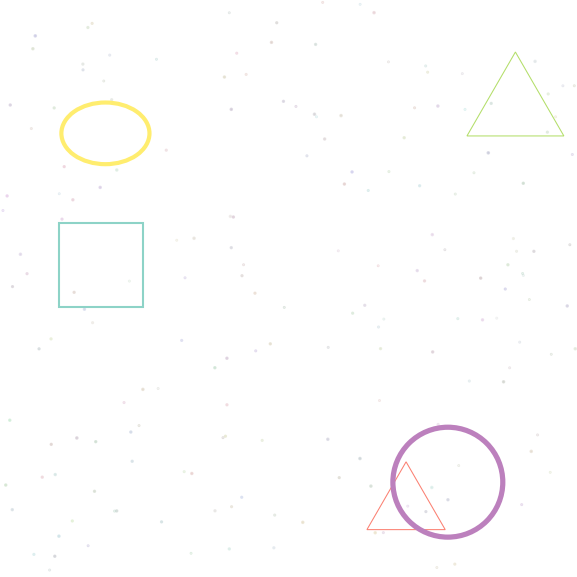[{"shape": "square", "thickness": 1, "radius": 0.37, "center": [0.175, 0.54]}, {"shape": "triangle", "thickness": 0.5, "radius": 0.39, "center": [0.703, 0.121]}, {"shape": "triangle", "thickness": 0.5, "radius": 0.48, "center": [0.892, 0.812]}, {"shape": "circle", "thickness": 2.5, "radius": 0.48, "center": [0.775, 0.164]}, {"shape": "oval", "thickness": 2, "radius": 0.38, "center": [0.183, 0.768]}]